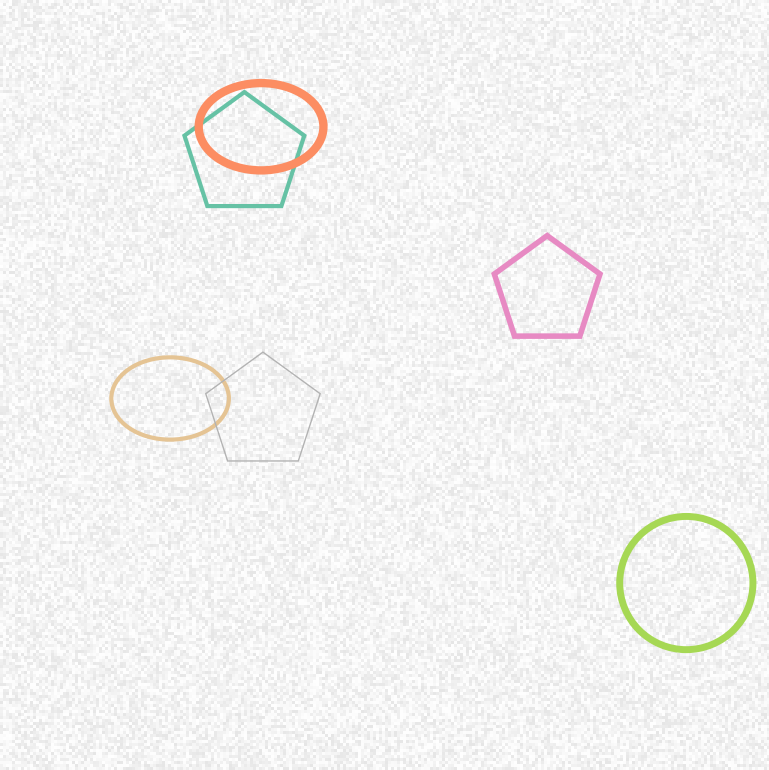[{"shape": "pentagon", "thickness": 1.5, "radius": 0.41, "center": [0.317, 0.799]}, {"shape": "oval", "thickness": 3, "radius": 0.4, "center": [0.339, 0.835]}, {"shape": "pentagon", "thickness": 2, "radius": 0.36, "center": [0.711, 0.622]}, {"shape": "circle", "thickness": 2.5, "radius": 0.43, "center": [0.891, 0.243]}, {"shape": "oval", "thickness": 1.5, "radius": 0.38, "center": [0.221, 0.482]}, {"shape": "pentagon", "thickness": 0.5, "radius": 0.39, "center": [0.341, 0.465]}]